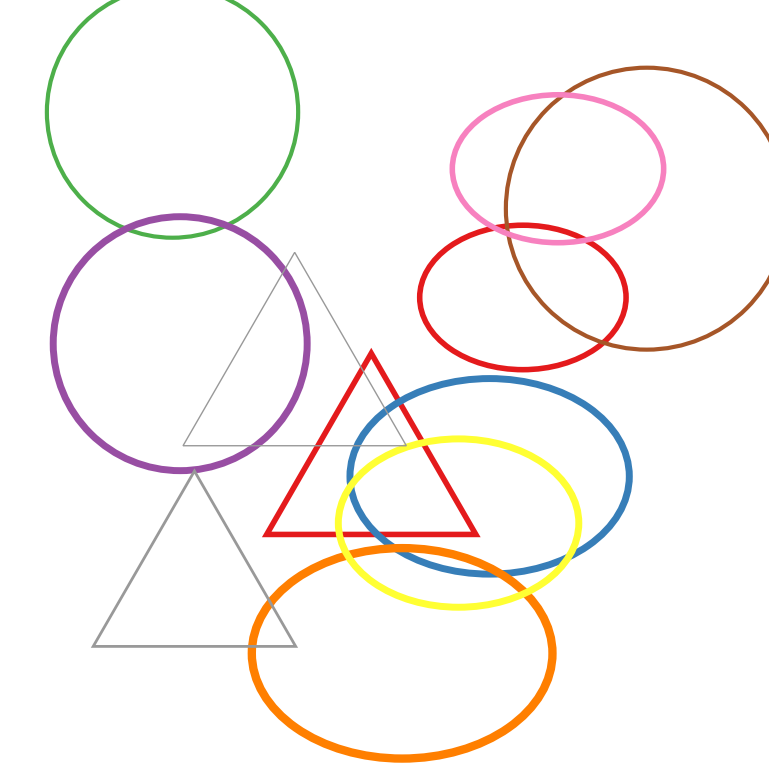[{"shape": "oval", "thickness": 2, "radius": 0.67, "center": [0.679, 0.614]}, {"shape": "triangle", "thickness": 2, "radius": 0.78, "center": [0.482, 0.384]}, {"shape": "oval", "thickness": 2.5, "radius": 0.91, "center": [0.636, 0.381]}, {"shape": "circle", "thickness": 1.5, "radius": 0.82, "center": [0.224, 0.854]}, {"shape": "circle", "thickness": 2.5, "radius": 0.82, "center": [0.234, 0.554]}, {"shape": "oval", "thickness": 3, "radius": 0.98, "center": [0.522, 0.152]}, {"shape": "oval", "thickness": 2.5, "radius": 0.78, "center": [0.596, 0.321]}, {"shape": "circle", "thickness": 1.5, "radius": 0.92, "center": [0.84, 0.729]}, {"shape": "oval", "thickness": 2, "radius": 0.69, "center": [0.725, 0.781]}, {"shape": "triangle", "thickness": 1, "radius": 0.76, "center": [0.253, 0.236]}, {"shape": "triangle", "thickness": 0.5, "radius": 0.84, "center": [0.383, 0.505]}]